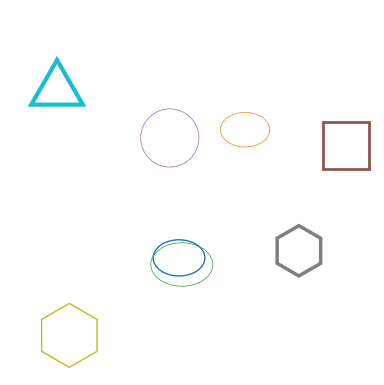[{"shape": "oval", "thickness": 1, "radius": 0.34, "center": [0.465, 0.33]}, {"shape": "oval", "thickness": 0.5, "radius": 0.32, "center": [0.636, 0.663]}, {"shape": "oval", "thickness": 0.5, "radius": 0.4, "center": [0.472, 0.313]}, {"shape": "circle", "thickness": 0.5, "radius": 0.38, "center": [0.441, 0.642]}, {"shape": "square", "thickness": 2, "radius": 0.3, "center": [0.899, 0.622]}, {"shape": "hexagon", "thickness": 2.5, "radius": 0.33, "center": [0.776, 0.349]}, {"shape": "hexagon", "thickness": 1, "radius": 0.41, "center": [0.18, 0.129]}, {"shape": "triangle", "thickness": 3, "radius": 0.39, "center": [0.148, 0.767]}]